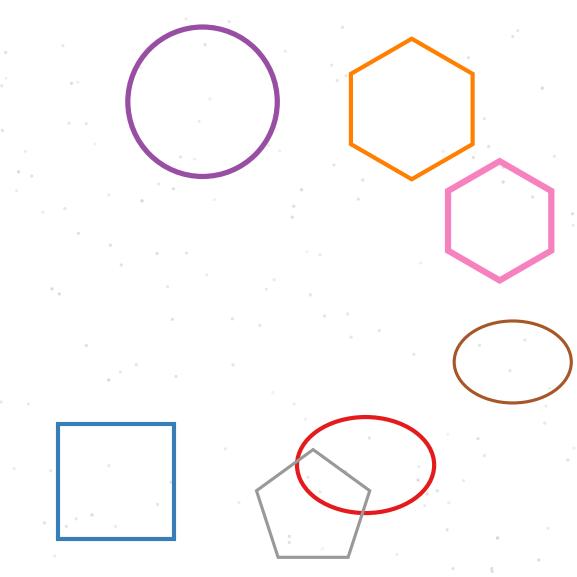[{"shape": "oval", "thickness": 2, "radius": 0.59, "center": [0.633, 0.194]}, {"shape": "square", "thickness": 2, "radius": 0.5, "center": [0.201, 0.165]}, {"shape": "circle", "thickness": 2.5, "radius": 0.65, "center": [0.351, 0.823]}, {"shape": "hexagon", "thickness": 2, "radius": 0.61, "center": [0.713, 0.81]}, {"shape": "oval", "thickness": 1.5, "radius": 0.51, "center": [0.888, 0.372]}, {"shape": "hexagon", "thickness": 3, "radius": 0.52, "center": [0.865, 0.617]}, {"shape": "pentagon", "thickness": 1.5, "radius": 0.52, "center": [0.542, 0.118]}]